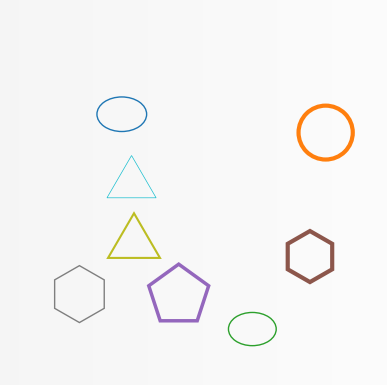[{"shape": "oval", "thickness": 1, "radius": 0.32, "center": [0.314, 0.703]}, {"shape": "circle", "thickness": 3, "radius": 0.35, "center": [0.84, 0.656]}, {"shape": "oval", "thickness": 1, "radius": 0.31, "center": [0.651, 0.145]}, {"shape": "pentagon", "thickness": 2.5, "radius": 0.41, "center": [0.461, 0.233]}, {"shape": "hexagon", "thickness": 3, "radius": 0.33, "center": [0.8, 0.334]}, {"shape": "hexagon", "thickness": 1, "radius": 0.37, "center": [0.205, 0.236]}, {"shape": "triangle", "thickness": 1.5, "radius": 0.39, "center": [0.346, 0.369]}, {"shape": "triangle", "thickness": 0.5, "radius": 0.37, "center": [0.339, 0.523]}]